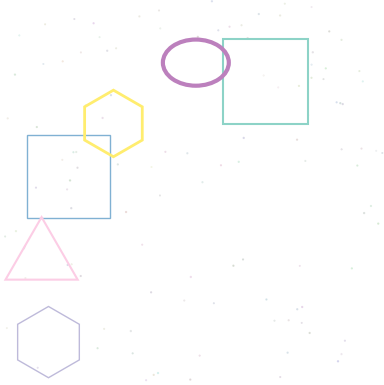[{"shape": "square", "thickness": 1.5, "radius": 0.55, "center": [0.69, 0.788]}, {"shape": "hexagon", "thickness": 1, "radius": 0.46, "center": [0.126, 0.111]}, {"shape": "square", "thickness": 1, "radius": 0.54, "center": [0.178, 0.541]}, {"shape": "triangle", "thickness": 1.5, "radius": 0.54, "center": [0.108, 0.328]}, {"shape": "oval", "thickness": 3, "radius": 0.43, "center": [0.509, 0.837]}, {"shape": "hexagon", "thickness": 2, "radius": 0.43, "center": [0.295, 0.679]}]